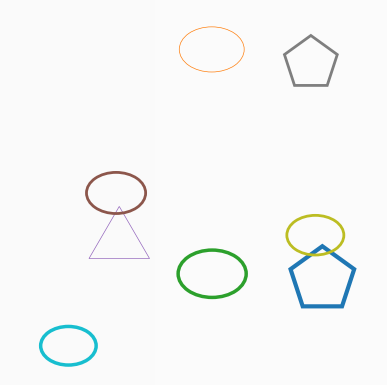[{"shape": "pentagon", "thickness": 3, "radius": 0.43, "center": [0.832, 0.274]}, {"shape": "oval", "thickness": 0.5, "radius": 0.42, "center": [0.546, 0.872]}, {"shape": "oval", "thickness": 2.5, "radius": 0.44, "center": [0.548, 0.289]}, {"shape": "triangle", "thickness": 0.5, "radius": 0.45, "center": [0.308, 0.374]}, {"shape": "oval", "thickness": 2, "radius": 0.38, "center": [0.3, 0.499]}, {"shape": "pentagon", "thickness": 2, "radius": 0.36, "center": [0.802, 0.836]}, {"shape": "oval", "thickness": 2, "radius": 0.37, "center": [0.814, 0.389]}, {"shape": "oval", "thickness": 2.5, "radius": 0.36, "center": [0.177, 0.102]}]